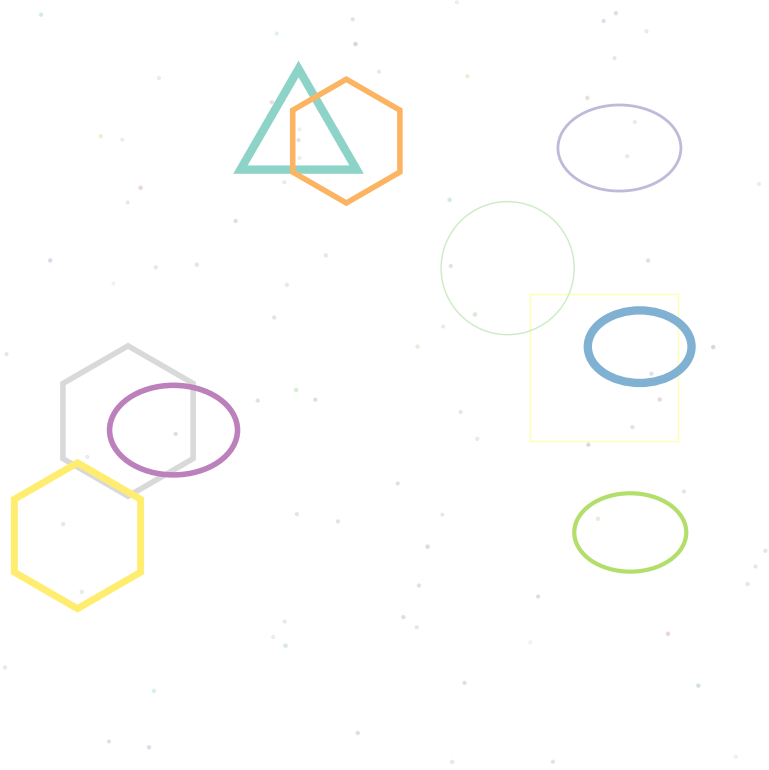[{"shape": "triangle", "thickness": 3, "radius": 0.44, "center": [0.388, 0.823]}, {"shape": "square", "thickness": 0.5, "radius": 0.48, "center": [0.784, 0.523]}, {"shape": "oval", "thickness": 1, "radius": 0.4, "center": [0.804, 0.808]}, {"shape": "oval", "thickness": 3, "radius": 0.34, "center": [0.831, 0.55]}, {"shape": "hexagon", "thickness": 2, "radius": 0.4, "center": [0.45, 0.817]}, {"shape": "oval", "thickness": 1.5, "radius": 0.36, "center": [0.819, 0.308]}, {"shape": "hexagon", "thickness": 2, "radius": 0.49, "center": [0.166, 0.453]}, {"shape": "oval", "thickness": 2, "radius": 0.42, "center": [0.225, 0.441]}, {"shape": "circle", "thickness": 0.5, "radius": 0.43, "center": [0.659, 0.652]}, {"shape": "hexagon", "thickness": 2.5, "radius": 0.47, "center": [0.101, 0.304]}]